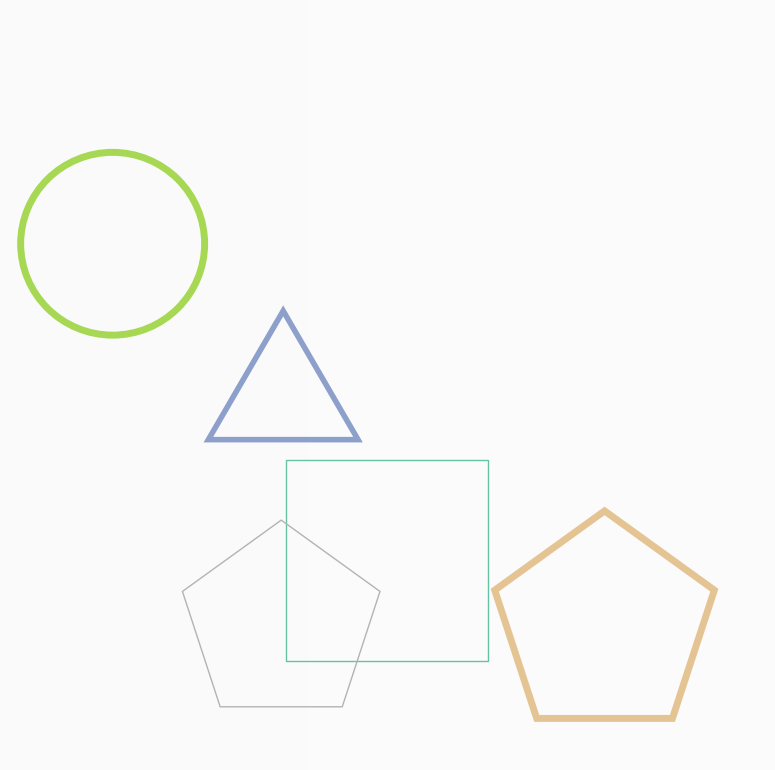[{"shape": "square", "thickness": 0.5, "radius": 0.65, "center": [0.5, 0.272]}, {"shape": "triangle", "thickness": 2, "radius": 0.56, "center": [0.365, 0.485]}, {"shape": "circle", "thickness": 2.5, "radius": 0.59, "center": [0.145, 0.683]}, {"shape": "pentagon", "thickness": 2.5, "radius": 0.74, "center": [0.78, 0.188]}, {"shape": "pentagon", "thickness": 0.5, "radius": 0.67, "center": [0.363, 0.19]}]